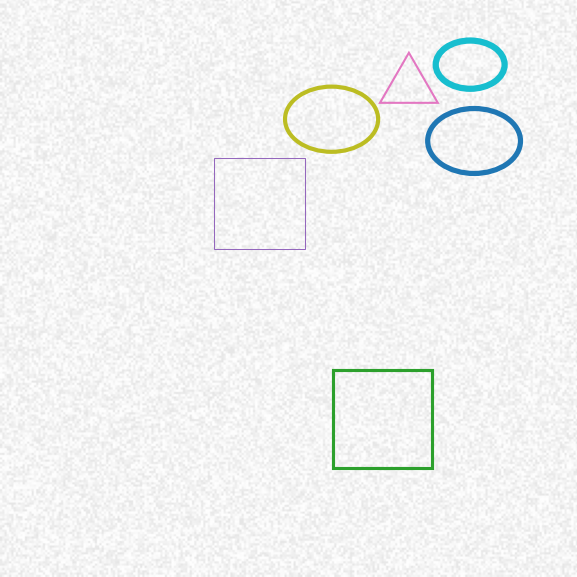[{"shape": "oval", "thickness": 2.5, "radius": 0.4, "center": [0.821, 0.755]}, {"shape": "square", "thickness": 1.5, "radius": 0.43, "center": [0.662, 0.274]}, {"shape": "square", "thickness": 0.5, "radius": 0.4, "center": [0.449, 0.647]}, {"shape": "triangle", "thickness": 1, "radius": 0.29, "center": [0.708, 0.85]}, {"shape": "oval", "thickness": 2, "radius": 0.4, "center": [0.574, 0.793]}, {"shape": "oval", "thickness": 3, "radius": 0.3, "center": [0.814, 0.887]}]